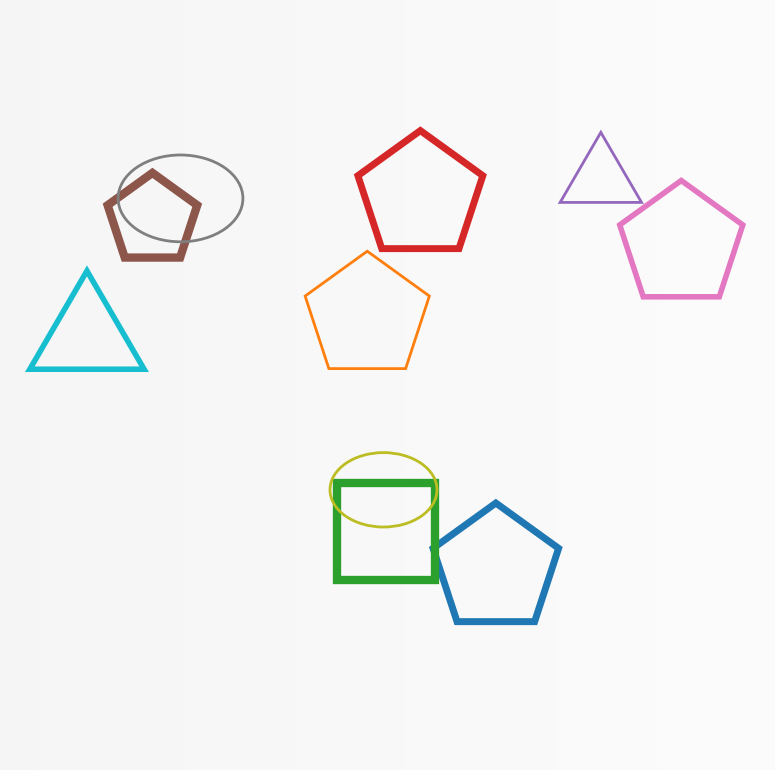[{"shape": "pentagon", "thickness": 2.5, "radius": 0.43, "center": [0.64, 0.262]}, {"shape": "pentagon", "thickness": 1, "radius": 0.42, "center": [0.474, 0.589]}, {"shape": "square", "thickness": 3, "radius": 0.32, "center": [0.498, 0.31]}, {"shape": "pentagon", "thickness": 2.5, "radius": 0.42, "center": [0.542, 0.746]}, {"shape": "triangle", "thickness": 1, "radius": 0.3, "center": [0.775, 0.767]}, {"shape": "pentagon", "thickness": 3, "radius": 0.3, "center": [0.197, 0.715]}, {"shape": "pentagon", "thickness": 2, "radius": 0.42, "center": [0.879, 0.682]}, {"shape": "oval", "thickness": 1, "radius": 0.4, "center": [0.233, 0.742]}, {"shape": "oval", "thickness": 1, "radius": 0.35, "center": [0.495, 0.364]}, {"shape": "triangle", "thickness": 2, "radius": 0.43, "center": [0.112, 0.563]}]